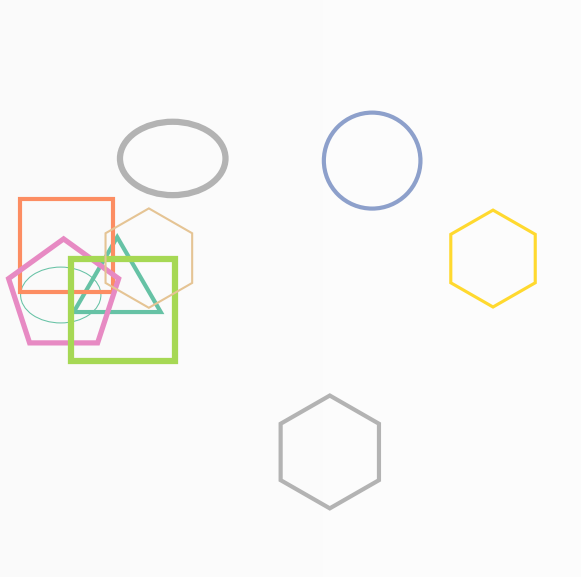[{"shape": "oval", "thickness": 0.5, "radius": 0.35, "center": [0.105, 0.488]}, {"shape": "triangle", "thickness": 2, "radius": 0.43, "center": [0.202, 0.502]}, {"shape": "square", "thickness": 2, "radius": 0.4, "center": [0.115, 0.574]}, {"shape": "circle", "thickness": 2, "radius": 0.42, "center": [0.64, 0.721]}, {"shape": "pentagon", "thickness": 2.5, "radius": 0.5, "center": [0.109, 0.486]}, {"shape": "square", "thickness": 3, "radius": 0.44, "center": [0.212, 0.462]}, {"shape": "hexagon", "thickness": 1.5, "radius": 0.42, "center": [0.848, 0.551]}, {"shape": "hexagon", "thickness": 1, "radius": 0.43, "center": [0.256, 0.552]}, {"shape": "oval", "thickness": 3, "radius": 0.45, "center": [0.297, 0.725]}, {"shape": "hexagon", "thickness": 2, "radius": 0.49, "center": [0.567, 0.217]}]